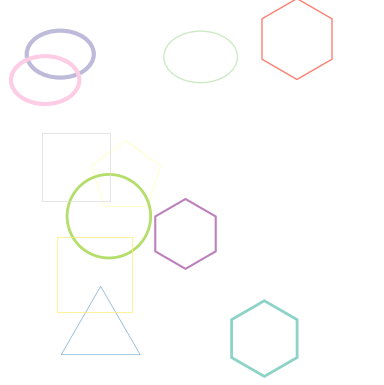[{"shape": "hexagon", "thickness": 2, "radius": 0.49, "center": [0.687, 0.121]}, {"shape": "pentagon", "thickness": 0.5, "radius": 0.47, "center": [0.327, 0.54]}, {"shape": "oval", "thickness": 3, "radius": 0.44, "center": [0.156, 0.859]}, {"shape": "hexagon", "thickness": 1, "radius": 0.53, "center": [0.771, 0.899]}, {"shape": "triangle", "thickness": 0.5, "radius": 0.59, "center": [0.261, 0.138]}, {"shape": "circle", "thickness": 2, "radius": 0.54, "center": [0.283, 0.438]}, {"shape": "oval", "thickness": 3, "radius": 0.44, "center": [0.117, 0.792]}, {"shape": "square", "thickness": 0.5, "radius": 0.44, "center": [0.198, 0.567]}, {"shape": "hexagon", "thickness": 1.5, "radius": 0.45, "center": [0.482, 0.392]}, {"shape": "oval", "thickness": 1, "radius": 0.48, "center": [0.521, 0.852]}, {"shape": "square", "thickness": 0.5, "radius": 0.48, "center": [0.245, 0.287]}]